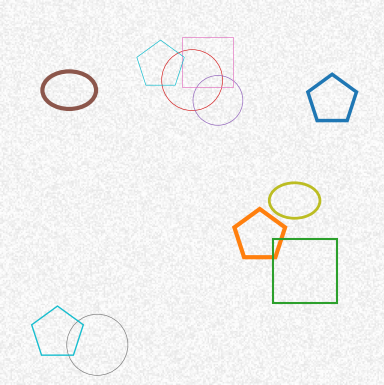[{"shape": "pentagon", "thickness": 2.5, "radius": 0.33, "center": [0.863, 0.741]}, {"shape": "pentagon", "thickness": 3, "radius": 0.35, "center": [0.675, 0.388]}, {"shape": "square", "thickness": 1.5, "radius": 0.42, "center": [0.793, 0.295]}, {"shape": "circle", "thickness": 0.5, "radius": 0.4, "center": [0.499, 0.792]}, {"shape": "circle", "thickness": 0.5, "radius": 0.32, "center": [0.566, 0.739]}, {"shape": "oval", "thickness": 3, "radius": 0.35, "center": [0.18, 0.766]}, {"shape": "square", "thickness": 0.5, "radius": 0.33, "center": [0.539, 0.839]}, {"shape": "circle", "thickness": 0.5, "radius": 0.4, "center": [0.253, 0.104]}, {"shape": "oval", "thickness": 2, "radius": 0.33, "center": [0.765, 0.479]}, {"shape": "pentagon", "thickness": 0.5, "radius": 0.32, "center": [0.417, 0.831]}, {"shape": "pentagon", "thickness": 1, "radius": 0.35, "center": [0.149, 0.135]}]